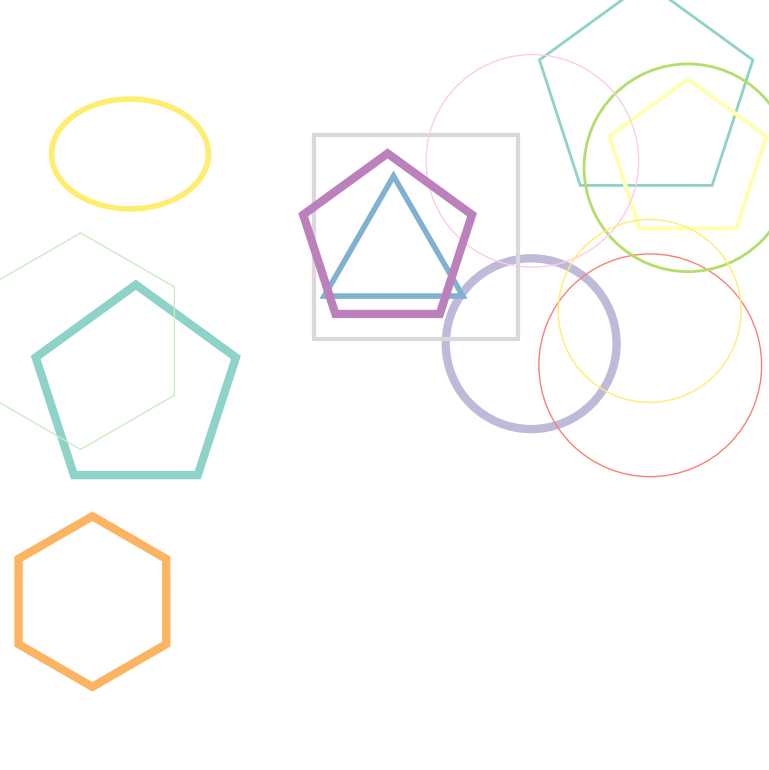[{"shape": "pentagon", "thickness": 3, "radius": 0.68, "center": [0.176, 0.494]}, {"shape": "pentagon", "thickness": 1, "radius": 0.73, "center": [0.839, 0.877]}, {"shape": "pentagon", "thickness": 1.5, "radius": 0.54, "center": [0.893, 0.79]}, {"shape": "circle", "thickness": 3, "radius": 0.55, "center": [0.69, 0.554]}, {"shape": "circle", "thickness": 0.5, "radius": 0.72, "center": [0.844, 0.526]}, {"shape": "triangle", "thickness": 2, "radius": 0.52, "center": [0.511, 0.667]}, {"shape": "hexagon", "thickness": 3, "radius": 0.55, "center": [0.12, 0.219]}, {"shape": "circle", "thickness": 1, "radius": 0.67, "center": [0.893, 0.782]}, {"shape": "circle", "thickness": 0.5, "radius": 0.69, "center": [0.691, 0.791]}, {"shape": "square", "thickness": 1.5, "radius": 0.66, "center": [0.54, 0.692]}, {"shape": "pentagon", "thickness": 3, "radius": 0.58, "center": [0.503, 0.686]}, {"shape": "hexagon", "thickness": 0.5, "radius": 0.7, "center": [0.105, 0.557]}, {"shape": "oval", "thickness": 2, "radius": 0.51, "center": [0.169, 0.8]}, {"shape": "circle", "thickness": 0.5, "radius": 0.59, "center": [0.844, 0.596]}]